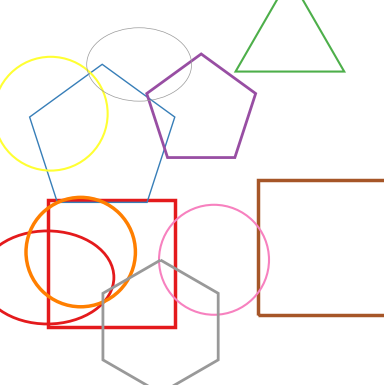[{"shape": "square", "thickness": 2.5, "radius": 0.83, "center": [0.29, 0.315]}, {"shape": "oval", "thickness": 2, "radius": 0.86, "center": [0.123, 0.279]}, {"shape": "pentagon", "thickness": 1, "radius": 0.99, "center": [0.265, 0.635]}, {"shape": "triangle", "thickness": 1.5, "radius": 0.81, "center": [0.753, 0.896]}, {"shape": "pentagon", "thickness": 2, "radius": 0.74, "center": [0.523, 0.711]}, {"shape": "circle", "thickness": 2.5, "radius": 0.71, "center": [0.21, 0.345]}, {"shape": "circle", "thickness": 1.5, "radius": 0.74, "center": [0.132, 0.705]}, {"shape": "square", "thickness": 2.5, "radius": 0.88, "center": [0.848, 0.357]}, {"shape": "circle", "thickness": 1.5, "radius": 0.71, "center": [0.556, 0.325]}, {"shape": "oval", "thickness": 0.5, "radius": 0.68, "center": [0.361, 0.833]}, {"shape": "hexagon", "thickness": 2, "radius": 0.86, "center": [0.417, 0.152]}]